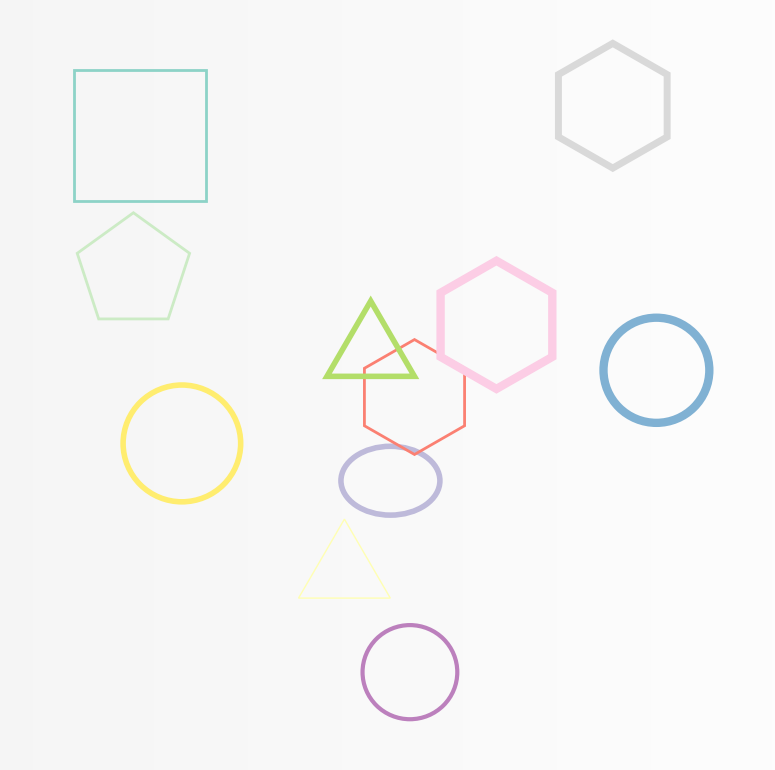[{"shape": "square", "thickness": 1, "radius": 0.43, "center": [0.18, 0.824]}, {"shape": "triangle", "thickness": 0.5, "radius": 0.34, "center": [0.444, 0.257]}, {"shape": "oval", "thickness": 2, "radius": 0.32, "center": [0.504, 0.376]}, {"shape": "hexagon", "thickness": 1, "radius": 0.37, "center": [0.535, 0.484]}, {"shape": "circle", "thickness": 3, "radius": 0.34, "center": [0.847, 0.519]}, {"shape": "triangle", "thickness": 2, "radius": 0.33, "center": [0.478, 0.544]}, {"shape": "hexagon", "thickness": 3, "radius": 0.42, "center": [0.641, 0.578]}, {"shape": "hexagon", "thickness": 2.5, "radius": 0.4, "center": [0.791, 0.863]}, {"shape": "circle", "thickness": 1.5, "radius": 0.31, "center": [0.529, 0.127]}, {"shape": "pentagon", "thickness": 1, "radius": 0.38, "center": [0.172, 0.647]}, {"shape": "circle", "thickness": 2, "radius": 0.38, "center": [0.235, 0.424]}]